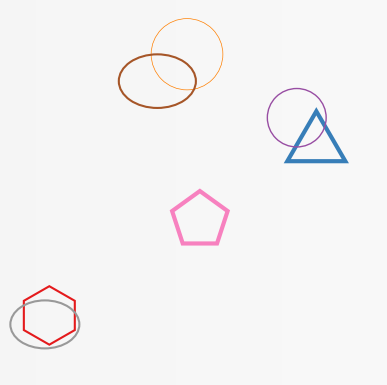[{"shape": "hexagon", "thickness": 1.5, "radius": 0.38, "center": [0.127, 0.181]}, {"shape": "triangle", "thickness": 3, "radius": 0.43, "center": [0.816, 0.625]}, {"shape": "circle", "thickness": 1, "radius": 0.38, "center": [0.766, 0.694]}, {"shape": "circle", "thickness": 0.5, "radius": 0.46, "center": [0.483, 0.859]}, {"shape": "oval", "thickness": 1.5, "radius": 0.5, "center": [0.406, 0.789]}, {"shape": "pentagon", "thickness": 3, "radius": 0.38, "center": [0.516, 0.429]}, {"shape": "oval", "thickness": 1.5, "radius": 0.45, "center": [0.116, 0.157]}]